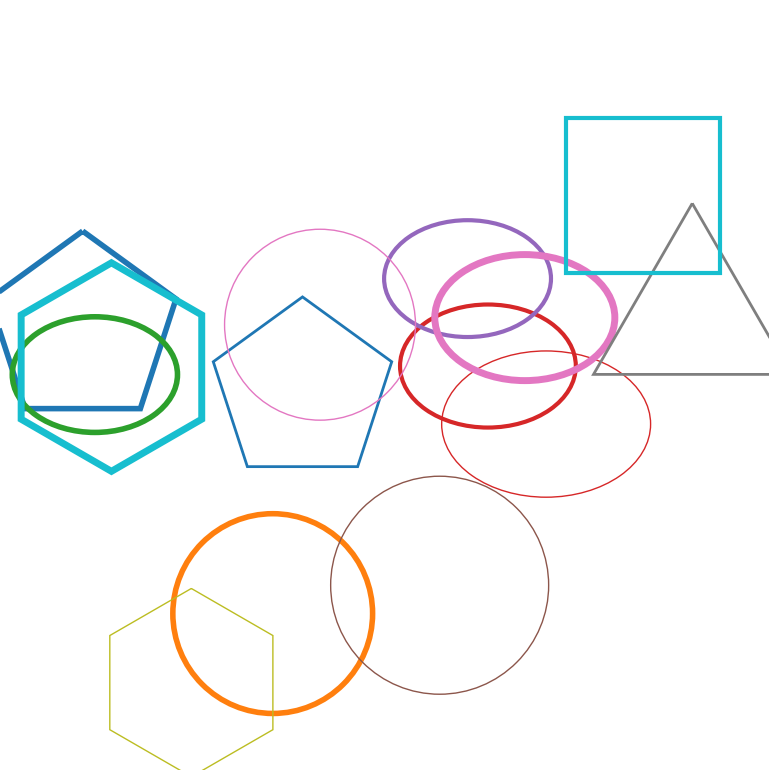[{"shape": "pentagon", "thickness": 1, "radius": 0.61, "center": [0.393, 0.493]}, {"shape": "pentagon", "thickness": 2, "radius": 0.64, "center": [0.107, 0.572]}, {"shape": "circle", "thickness": 2, "radius": 0.65, "center": [0.354, 0.203]}, {"shape": "oval", "thickness": 2, "radius": 0.54, "center": [0.123, 0.514]}, {"shape": "oval", "thickness": 1.5, "radius": 0.57, "center": [0.634, 0.525]}, {"shape": "oval", "thickness": 0.5, "radius": 0.68, "center": [0.709, 0.449]}, {"shape": "oval", "thickness": 1.5, "radius": 0.54, "center": [0.607, 0.638]}, {"shape": "circle", "thickness": 0.5, "radius": 0.71, "center": [0.571, 0.24]}, {"shape": "circle", "thickness": 0.5, "radius": 0.62, "center": [0.416, 0.578]}, {"shape": "oval", "thickness": 2.5, "radius": 0.58, "center": [0.682, 0.588]}, {"shape": "triangle", "thickness": 1, "radius": 0.74, "center": [0.899, 0.588]}, {"shape": "hexagon", "thickness": 0.5, "radius": 0.61, "center": [0.248, 0.113]}, {"shape": "square", "thickness": 1.5, "radius": 0.5, "center": [0.835, 0.746]}, {"shape": "hexagon", "thickness": 2.5, "radius": 0.68, "center": [0.145, 0.523]}]